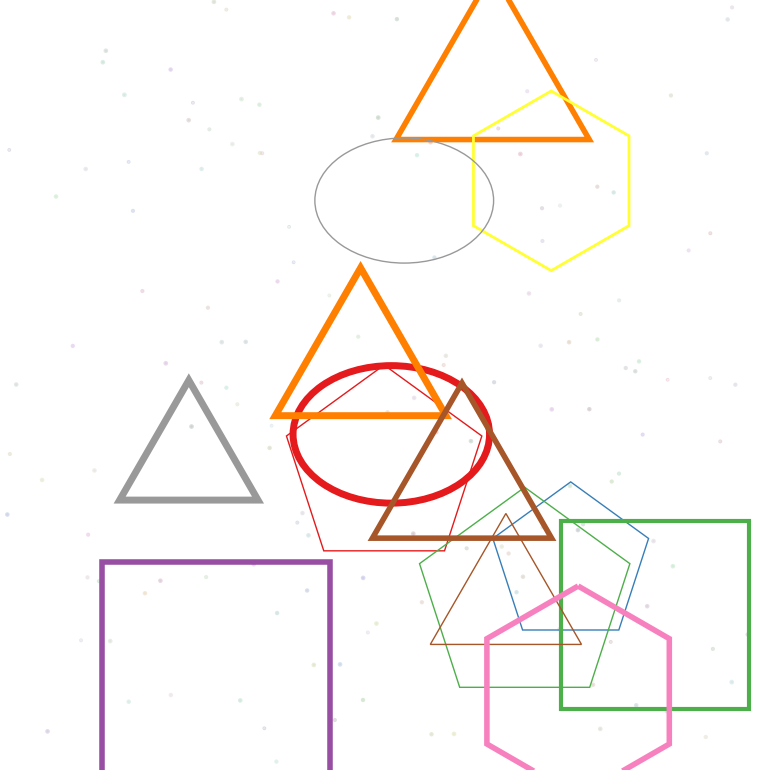[{"shape": "pentagon", "thickness": 0.5, "radius": 0.67, "center": [0.499, 0.393]}, {"shape": "oval", "thickness": 2.5, "radius": 0.64, "center": [0.508, 0.436]}, {"shape": "pentagon", "thickness": 0.5, "radius": 0.53, "center": [0.741, 0.268]}, {"shape": "pentagon", "thickness": 0.5, "radius": 0.72, "center": [0.681, 0.224]}, {"shape": "square", "thickness": 1.5, "radius": 0.61, "center": [0.851, 0.201]}, {"shape": "square", "thickness": 2, "radius": 0.74, "center": [0.28, 0.122]}, {"shape": "triangle", "thickness": 2, "radius": 0.72, "center": [0.64, 0.891]}, {"shape": "triangle", "thickness": 2.5, "radius": 0.64, "center": [0.468, 0.524]}, {"shape": "hexagon", "thickness": 1, "radius": 0.58, "center": [0.716, 0.765]}, {"shape": "triangle", "thickness": 2, "radius": 0.67, "center": [0.6, 0.368]}, {"shape": "triangle", "thickness": 0.5, "radius": 0.57, "center": [0.657, 0.22]}, {"shape": "hexagon", "thickness": 2, "radius": 0.68, "center": [0.751, 0.102]}, {"shape": "oval", "thickness": 0.5, "radius": 0.58, "center": [0.525, 0.74]}, {"shape": "triangle", "thickness": 2.5, "radius": 0.52, "center": [0.245, 0.402]}]